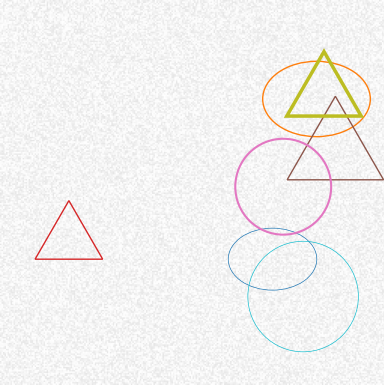[{"shape": "oval", "thickness": 0.5, "radius": 0.57, "center": [0.708, 0.327]}, {"shape": "oval", "thickness": 1, "radius": 0.7, "center": [0.822, 0.743]}, {"shape": "triangle", "thickness": 1, "radius": 0.51, "center": [0.179, 0.377]}, {"shape": "triangle", "thickness": 1, "radius": 0.72, "center": [0.871, 0.605]}, {"shape": "circle", "thickness": 1.5, "radius": 0.62, "center": [0.736, 0.515]}, {"shape": "triangle", "thickness": 2.5, "radius": 0.56, "center": [0.842, 0.754]}, {"shape": "circle", "thickness": 0.5, "radius": 0.72, "center": [0.787, 0.23]}]